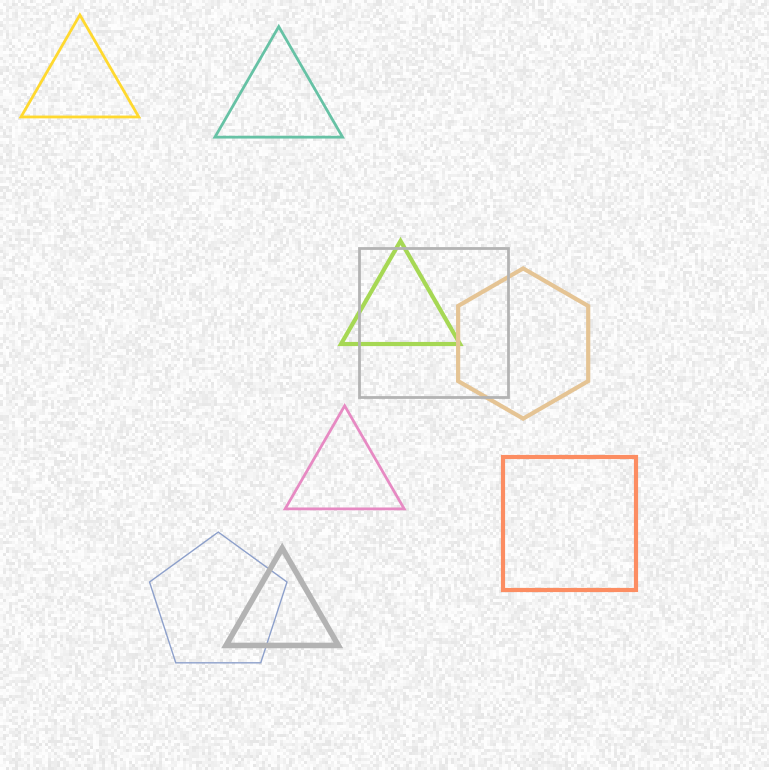[{"shape": "triangle", "thickness": 1, "radius": 0.48, "center": [0.362, 0.87]}, {"shape": "square", "thickness": 1.5, "radius": 0.43, "center": [0.74, 0.32]}, {"shape": "pentagon", "thickness": 0.5, "radius": 0.47, "center": [0.283, 0.215]}, {"shape": "triangle", "thickness": 1, "radius": 0.45, "center": [0.448, 0.384]}, {"shape": "triangle", "thickness": 1.5, "radius": 0.45, "center": [0.52, 0.598]}, {"shape": "triangle", "thickness": 1, "radius": 0.44, "center": [0.104, 0.892]}, {"shape": "hexagon", "thickness": 1.5, "radius": 0.49, "center": [0.679, 0.554]}, {"shape": "triangle", "thickness": 2, "radius": 0.42, "center": [0.366, 0.204]}, {"shape": "square", "thickness": 1, "radius": 0.48, "center": [0.563, 0.581]}]